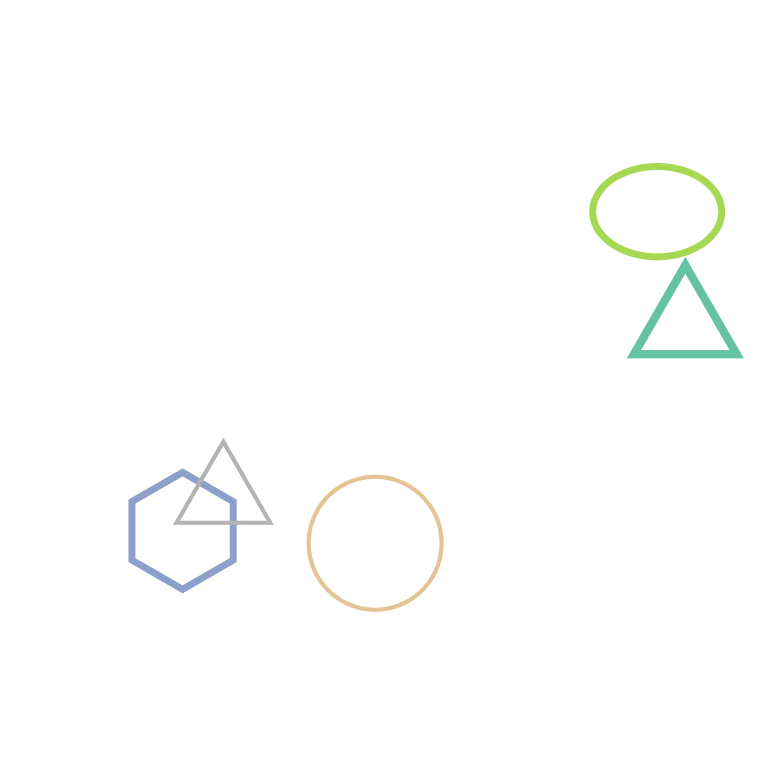[{"shape": "triangle", "thickness": 3, "radius": 0.39, "center": [0.89, 0.579]}, {"shape": "hexagon", "thickness": 2.5, "radius": 0.38, "center": [0.237, 0.311]}, {"shape": "oval", "thickness": 2.5, "radius": 0.42, "center": [0.854, 0.725]}, {"shape": "circle", "thickness": 1.5, "radius": 0.43, "center": [0.487, 0.294]}, {"shape": "triangle", "thickness": 1.5, "radius": 0.35, "center": [0.29, 0.356]}]